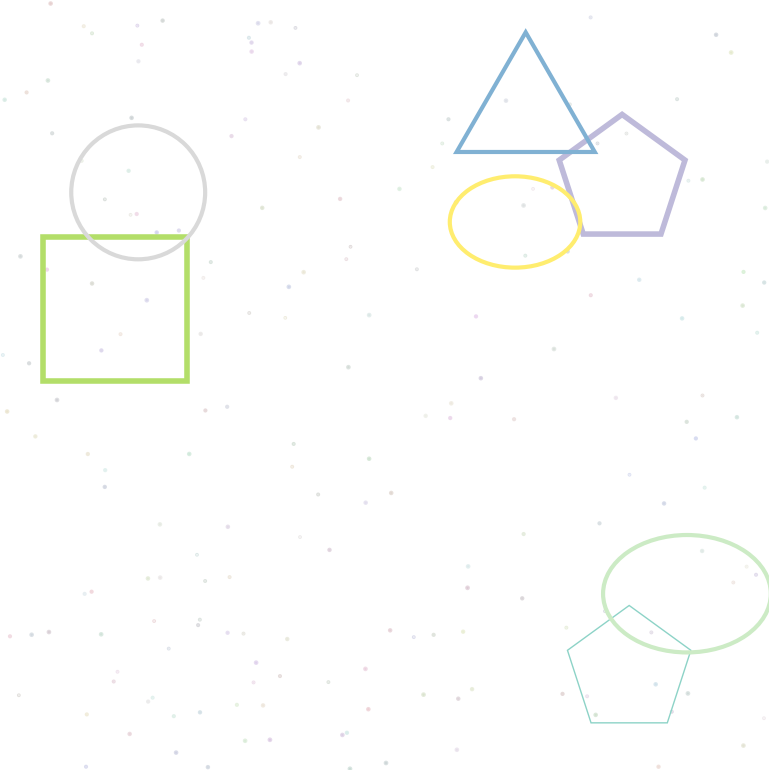[{"shape": "pentagon", "thickness": 0.5, "radius": 0.42, "center": [0.817, 0.129]}, {"shape": "pentagon", "thickness": 2, "radius": 0.43, "center": [0.808, 0.766]}, {"shape": "triangle", "thickness": 1.5, "radius": 0.52, "center": [0.683, 0.854]}, {"shape": "square", "thickness": 2, "radius": 0.47, "center": [0.149, 0.599]}, {"shape": "circle", "thickness": 1.5, "radius": 0.43, "center": [0.179, 0.75]}, {"shape": "oval", "thickness": 1.5, "radius": 0.54, "center": [0.892, 0.229]}, {"shape": "oval", "thickness": 1.5, "radius": 0.42, "center": [0.669, 0.712]}]